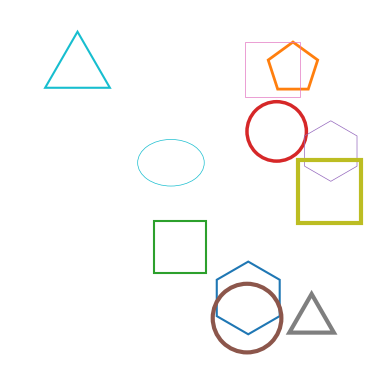[{"shape": "hexagon", "thickness": 1.5, "radius": 0.47, "center": [0.645, 0.226]}, {"shape": "pentagon", "thickness": 2, "radius": 0.34, "center": [0.761, 0.823]}, {"shape": "square", "thickness": 1.5, "radius": 0.34, "center": [0.467, 0.358]}, {"shape": "circle", "thickness": 2.5, "radius": 0.39, "center": [0.719, 0.659]}, {"shape": "hexagon", "thickness": 0.5, "radius": 0.39, "center": [0.859, 0.608]}, {"shape": "circle", "thickness": 3, "radius": 0.45, "center": [0.642, 0.174]}, {"shape": "square", "thickness": 0.5, "radius": 0.36, "center": [0.707, 0.82]}, {"shape": "triangle", "thickness": 3, "radius": 0.33, "center": [0.809, 0.169]}, {"shape": "square", "thickness": 3, "radius": 0.41, "center": [0.856, 0.502]}, {"shape": "oval", "thickness": 0.5, "radius": 0.43, "center": [0.444, 0.577]}, {"shape": "triangle", "thickness": 1.5, "radius": 0.49, "center": [0.201, 0.821]}]